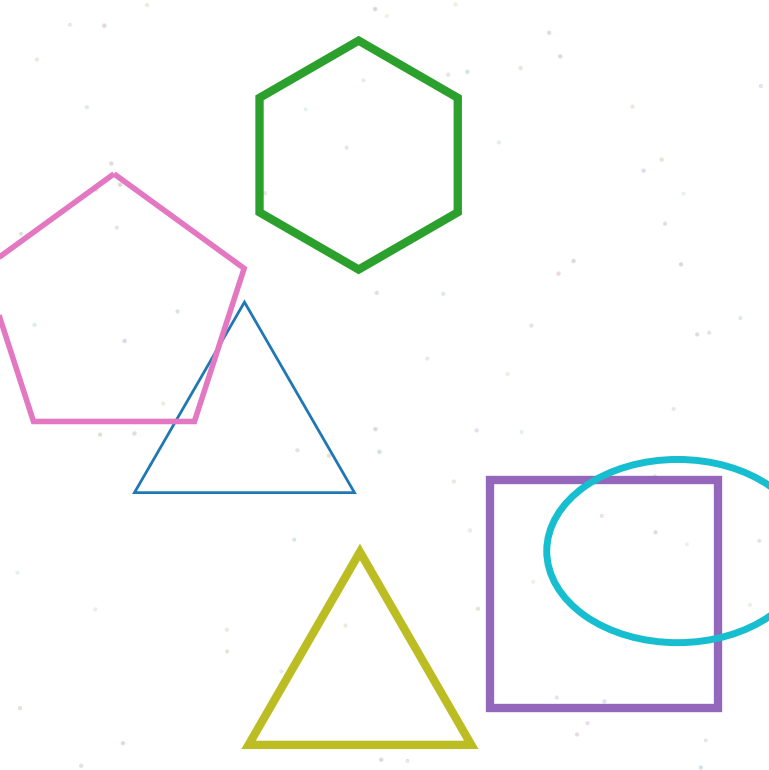[{"shape": "triangle", "thickness": 1, "radius": 0.82, "center": [0.317, 0.443]}, {"shape": "hexagon", "thickness": 3, "radius": 0.74, "center": [0.466, 0.799]}, {"shape": "square", "thickness": 3, "radius": 0.74, "center": [0.784, 0.228]}, {"shape": "pentagon", "thickness": 2, "radius": 0.89, "center": [0.148, 0.596]}, {"shape": "triangle", "thickness": 3, "radius": 0.84, "center": [0.467, 0.116]}, {"shape": "oval", "thickness": 2.5, "radius": 0.85, "center": [0.88, 0.284]}]